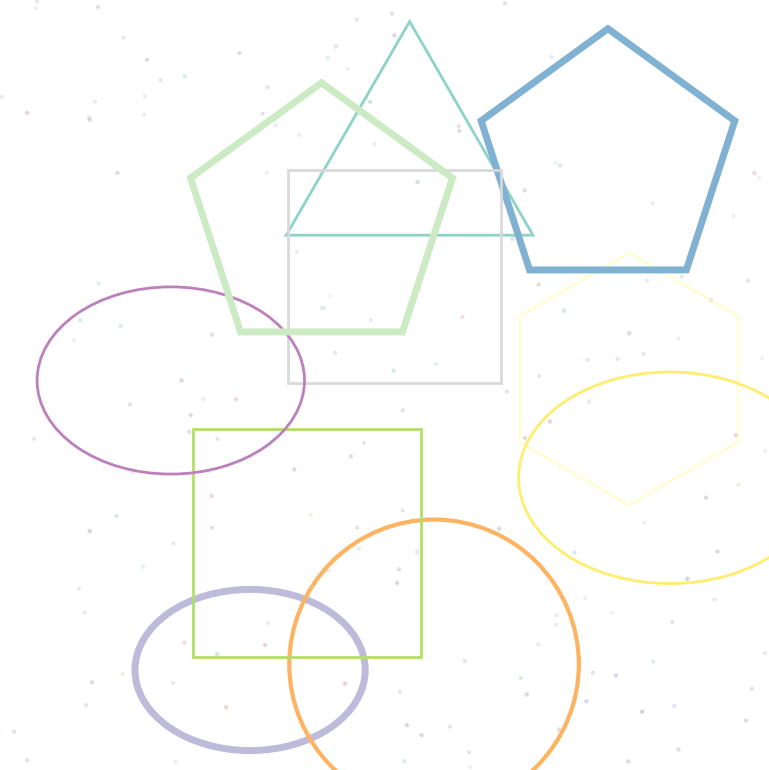[{"shape": "triangle", "thickness": 1, "radius": 0.92, "center": [0.532, 0.787]}, {"shape": "hexagon", "thickness": 0.5, "radius": 0.82, "center": [0.817, 0.508]}, {"shape": "oval", "thickness": 2.5, "radius": 0.75, "center": [0.325, 0.13]}, {"shape": "pentagon", "thickness": 2.5, "radius": 0.87, "center": [0.79, 0.79]}, {"shape": "circle", "thickness": 1.5, "radius": 0.94, "center": [0.564, 0.137]}, {"shape": "square", "thickness": 1, "radius": 0.74, "center": [0.399, 0.295]}, {"shape": "square", "thickness": 1, "radius": 0.69, "center": [0.512, 0.641]}, {"shape": "oval", "thickness": 1, "radius": 0.87, "center": [0.222, 0.506]}, {"shape": "pentagon", "thickness": 2.5, "radius": 0.89, "center": [0.418, 0.714]}, {"shape": "oval", "thickness": 1, "radius": 0.98, "center": [0.87, 0.38]}]